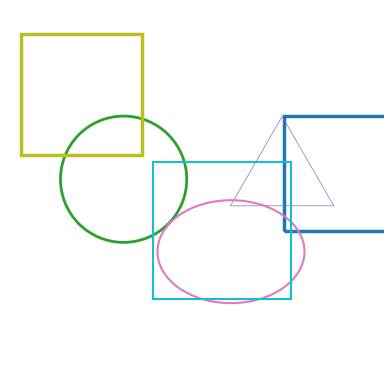[{"shape": "square", "thickness": 2.5, "radius": 0.75, "center": [0.888, 0.55]}, {"shape": "circle", "thickness": 2, "radius": 0.82, "center": [0.321, 0.534]}, {"shape": "triangle", "thickness": 0.5, "radius": 0.77, "center": [0.733, 0.543]}, {"shape": "oval", "thickness": 1.5, "radius": 0.95, "center": [0.6, 0.346]}, {"shape": "square", "thickness": 2.5, "radius": 0.79, "center": [0.212, 0.754]}, {"shape": "square", "thickness": 1.5, "radius": 0.89, "center": [0.576, 0.402]}]